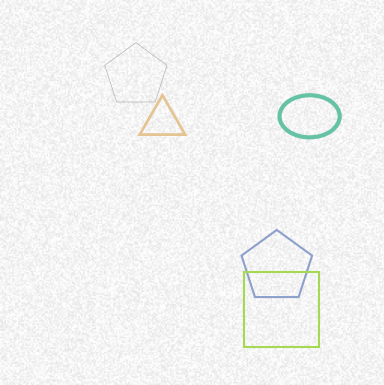[{"shape": "oval", "thickness": 3, "radius": 0.39, "center": [0.804, 0.698]}, {"shape": "pentagon", "thickness": 1.5, "radius": 0.48, "center": [0.719, 0.306]}, {"shape": "square", "thickness": 1.5, "radius": 0.49, "center": [0.73, 0.196]}, {"shape": "triangle", "thickness": 2, "radius": 0.34, "center": [0.422, 0.684]}, {"shape": "pentagon", "thickness": 0.5, "radius": 0.43, "center": [0.353, 0.804]}]